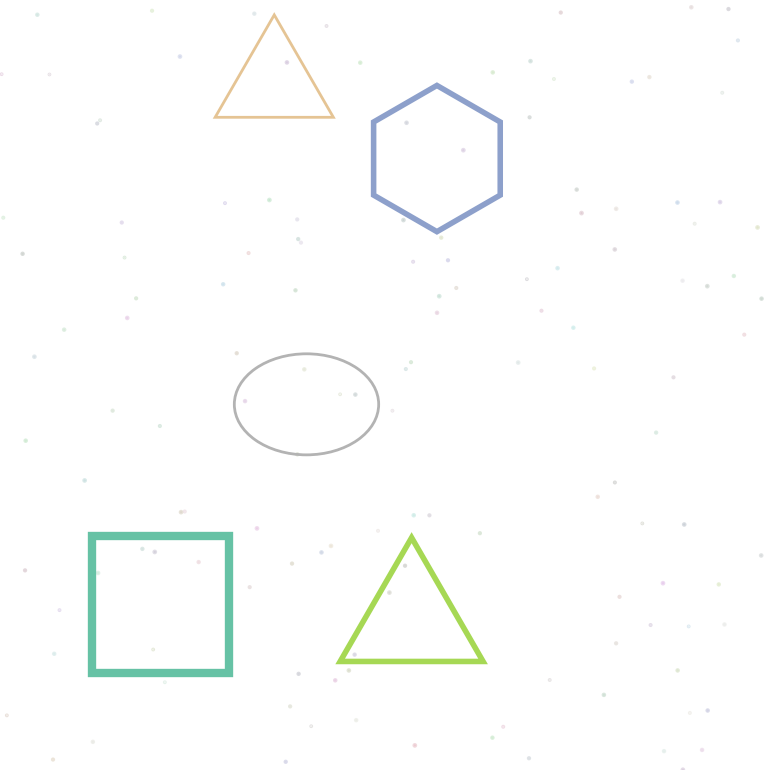[{"shape": "square", "thickness": 3, "radius": 0.44, "center": [0.209, 0.215]}, {"shape": "hexagon", "thickness": 2, "radius": 0.47, "center": [0.567, 0.794]}, {"shape": "triangle", "thickness": 2, "radius": 0.54, "center": [0.535, 0.195]}, {"shape": "triangle", "thickness": 1, "radius": 0.44, "center": [0.356, 0.892]}, {"shape": "oval", "thickness": 1, "radius": 0.47, "center": [0.398, 0.475]}]